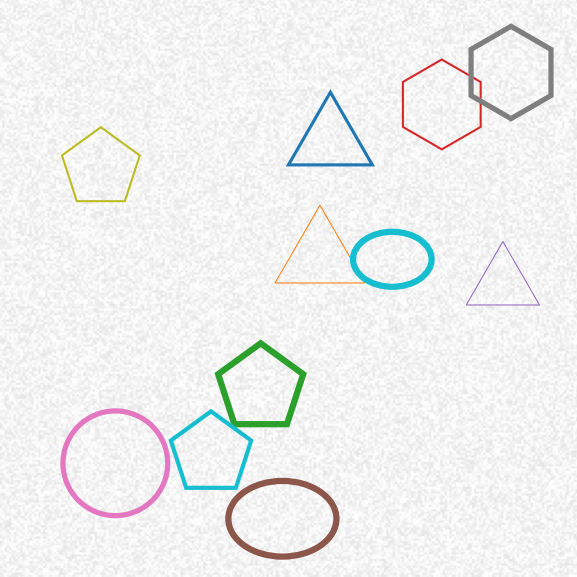[{"shape": "triangle", "thickness": 1.5, "radius": 0.42, "center": [0.572, 0.756]}, {"shape": "triangle", "thickness": 0.5, "radius": 0.45, "center": [0.554, 0.554]}, {"shape": "pentagon", "thickness": 3, "radius": 0.39, "center": [0.451, 0.327]}, {"shape": "hexagon", "thickness": 1, "radius": 0.39, "center": [0.765, 0.818]}, {"shape": "triangle", "thickness": 0.5, "radius": 0.37, "center": [0.871, 0.508]}, {"shape": "oval", "thickness": 3, "radius": 0.47, "center": [0.489, 0.101]}, {"shape": "circle", "thickness": 2.5, "radius": 0.45, "center": [0.2, 0.197]}, {"shape": "hexagon", "thickness": 2.5, "radius": 0.4, "center": [0.885, 0.874]}, {"shape": "pentagon", "thickness": 1, "radius": 0.35, "center": [0.175, 0.708]}, {"shape": "pentagon", "thickness": 2, "radius": 0.37, "center": [0.365, 0.214]}, {"shape": "oval", "thickness": 3, "radius": 0.34, "center": [0.679, 0.55]}]